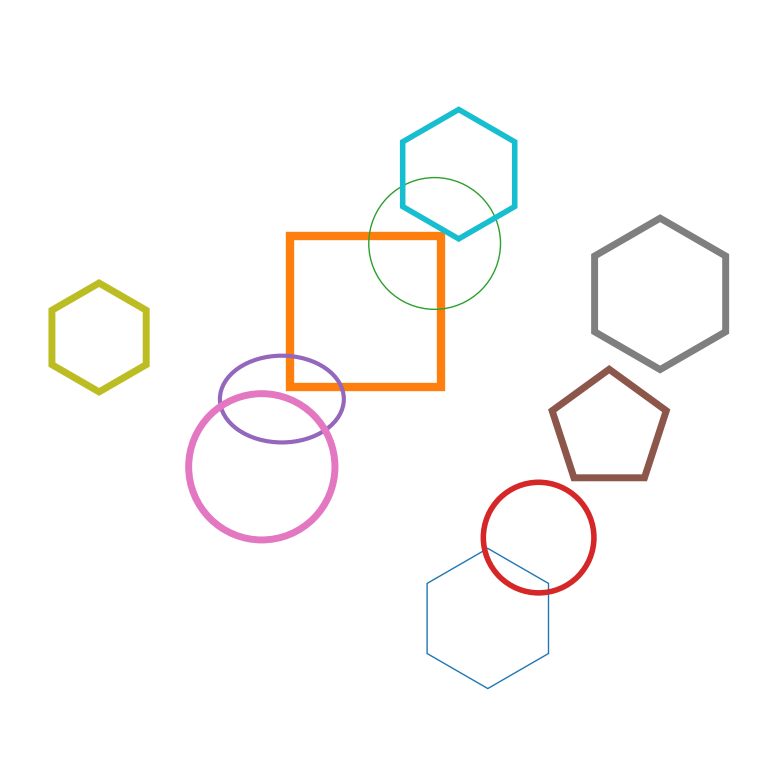[{"shape": "hexagon", "thickness": 0.5, "radius": 0.46, "center": [0.634, 0.197]}, {"shape": "square", "thickness": 3, "radius": 0.49, "center": [0.475, 0.595]}, {"shape": "circle", "thickness": 0.5, "radius": 0.43, "center": [0.564, 0.684]}, {"shape": "circle", "thickness": 2, "radius": 0.36, "center": [0.7, 0.302]}, {"shape": "oval", "thickness": 1.5, "radius": 0.4, "center": [0.366, 0.482]}, {"shape": "pentagon", "thickness": 2.5, "radius": 0.39, "center": [0.791, 0.443]}, {"shape": "circle", "thickness": 2.5, "radius": 0.47, "center": [0.34, 0.394]}, {"shape": "hexagon", "thickness": 2.5, "radius": 0.49, "center": [0.857, 0.618]}, {"shape": "hexagon", "thickness": 2.5, "radius": 0.35, "center": [0.129, 0.562]}, {"shape": "hexagon", "thickness": 2, "radius": 0.42, "center": [0.596, 0.774]}]